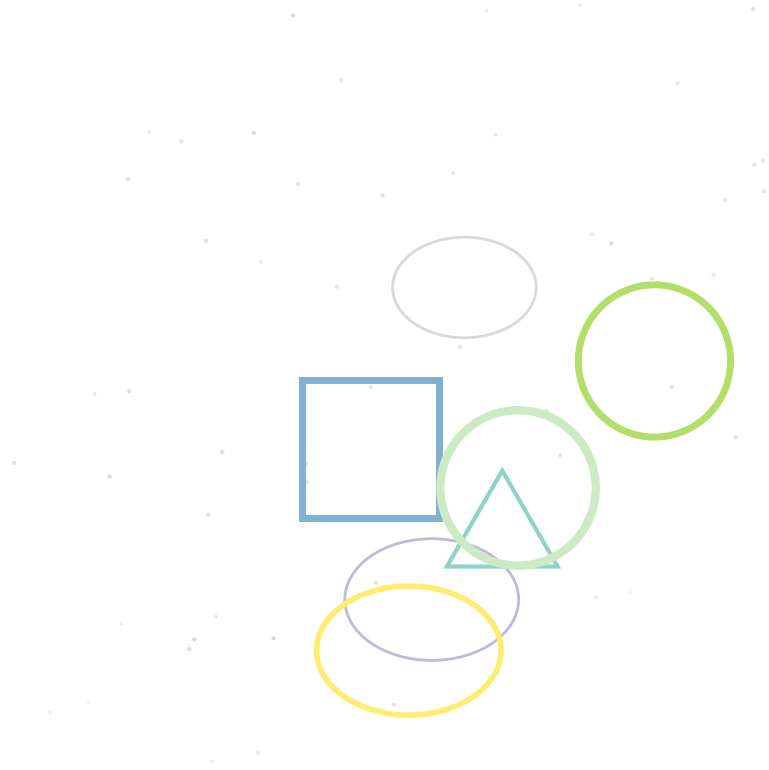[{"shape": "triangle", "thickness": 1.5, "radius": 0.42, "center": [0.652, 0.306]}, {"shape": "oval", "thickness": 1, "radius": 0.56, "center": [0.561, 0.221]}, {"shape": "square", "thickness": 2.5, "radius": 0.45, "center": [0.481, 0.417]}, {"shape": "circle", "thickness": 2.5, "radius": 0.49, "center": [0.85, 0.531]}, {"shape": "oval", "thickness": 1, "radius": 0.47, "center": [0.603, 0.627]}, {"shape": "circle", "thickness": 3, "radius": 0.5, "center": [0.673, 0.366]}, {"shape": "oval", "thickness": 2, "radius": 0.6, "center": [0.531, 0.155]}]